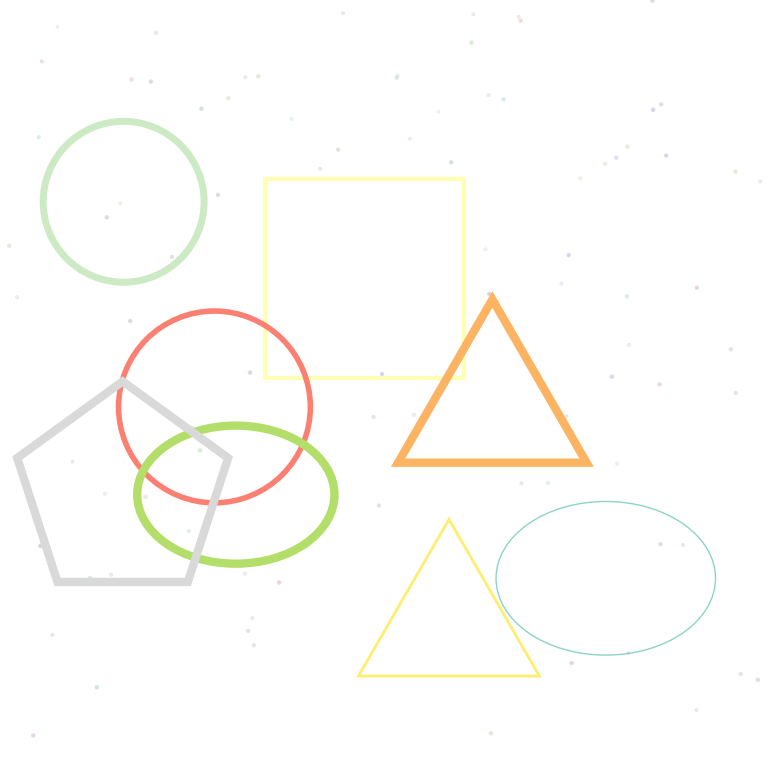[{"shape": "oval", "thickness": 0.5, "radius": 0.71, "center": [0.787, 0.249]}, {"shape": "square", "thickness": 1.5, "radius": 0.65, "center": [0.474, 0.638]}, {"shape": "circle", "thickness": 2, "radius": 0.62, "center": [0.279, 0.472]}, {"shape": "triangle", "thickness": 3, "radius": 0.71, "center": [0.639, 0.47]}, {"shape": "oval", "thickness": 3, "radius": 0.64, "center": [0.306, 0.358]}, {"shape": "pentagon", "thickness": 3, "radius": 0.72, "center": [0.159, 0.361]}, {"shape": "circle", "thickness": 2.5, "radius": 0.52, "center": [0.161, 0.738]}, {"shape": "triangle", "thickness": 1, "radius": 0.68, "center": [0.583, 0.19]}]